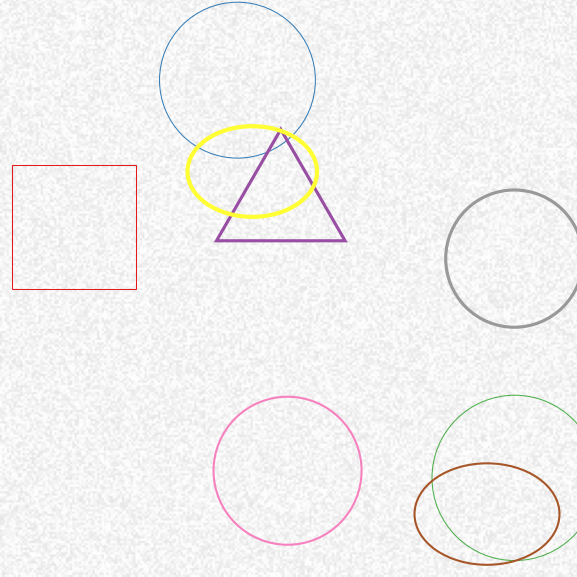[{"shape": "square", "thickness": 0.5, "radius": 0.54, "center": [0.129, 0.606]}, {"shape": "circle", "thickness": 0.5, "radius": 0.67, "center": [0.411, 0.86]}, {"shape": "circle", "thickness": 0.5, "radius": 0.72, "center": [0.891, 0.172]}, {"shape": "triangle", "thickness": 1.5, "radius": 0.64, "center": [0.486, 0.646]}, {"shape": "oval", "thickness": 2, "radius": 0.56, "center": [0.437, 0.702]}, {"shape": "oval", "thickness": 1, "radius": 0.63, "center": [0.843, 0.109]}, {"shape": "circle", "thickness": 1, "radius": 0.64, "center": [0.498, 0.184]}, {"shape": "circle", "thickness": 1.5, "radius": 0.59, "center": [0.891, 0.551]}]